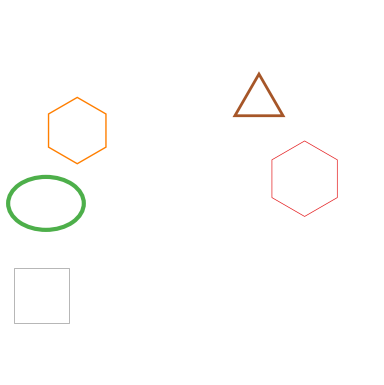[{"shape": "hexagon", "thickness": 0.5, "radius": 0.49, "center": [0.791, 0.536]}, {"shape": "oval", "thickness": 3, "radius": 0.49, "center": [0.119, 0.472]}, {"shape": "hexagon", "thickness": 1, "radius": 0.43, "center": [0.201, 0.661]}, {"shape": "triangle", "thickness": 2, "radius": 0.36, "center": [0.673, 0.735]}, {"shape": "square", "thickness": 0.5, "radius": 0.35, "center": [0.108, 0.232]}]